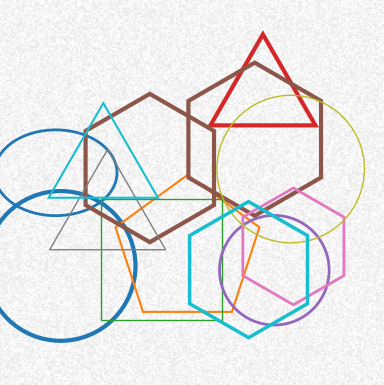[{"shape": "circle", "thickness": 3, "radius": 0.97, "center": [0.157, 0.309]}, {"shape": "oval", "thickness": 2, "radius": 0.8, "center": [0.145, 0.551]}, {"shape": "pentagon", "thickness": 1.5, "radius": 0.98, "center": [0.487, 0.349]}, {"shape": "square", "thickness": 1, "radius": 0.79, "center": [0.419, 0.326]}, {"shape": "triangle", "thickness": 3, "radius": 0.79, "center": [0.683, 0.753]}, {"shape": "circle", "thickness": 2, "radius": 0.71, "center": [0.713, 0.298]}, {"shape": "hexagon", "thickness": 3, "radius": 0.96, "center": [0.389, 0.564]}, {"shape": "hexagon", "thickness": 3, "radius": 0.99, "center": [0.662, 0.638]}, {"shape": "hexagon", "thickness": 2, "radius": 0.76, "center": [0.762, 0.36]}, {"shape": "triangle", "thickness": 1, "radius": 0.87, "center": [0.28, 0.438]}, {"shape": "circle", "thickness": 1, "radius": 0.96, "center": [0.755, 0.561]}, {"shape": "hexagon", "thickness": 2.5, "radius": 0.88, "center": [0.646, 0.3]}, {"shape": "triangle", "thickness": 1.5, "radius": 0.82, "center": [0.268, 0.568]}]